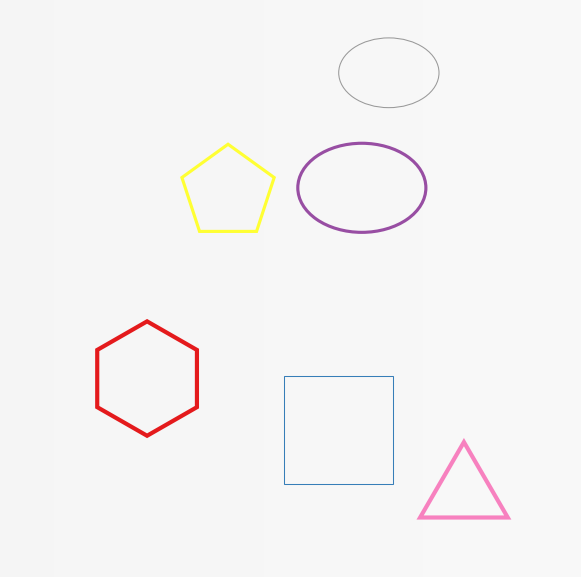[{"shape": "hexagon", "thickness": 2, "radius": 0.5, "center": [0.253, 0.344]}, {"shape": "square", "thickness": 0.5, "radius": 0.47, "center": [0.583, 0.255]}, {"shape": "oval", "thickness": 1.5, "radius": 0.55, "center": [0.623, 0.674]}, {"shape": "pentagon", "thickness": 1.5, "radius": 0.42, "center": [0.392, 0.666]}, {"shape": "triangle", "thickness": 2, "radius": 0.44, "center": [0.798, 0.147]}, {"shape": "oval", "thickness": 0.5, "radius": 0.43, "center": [0.669, 0.873]}]